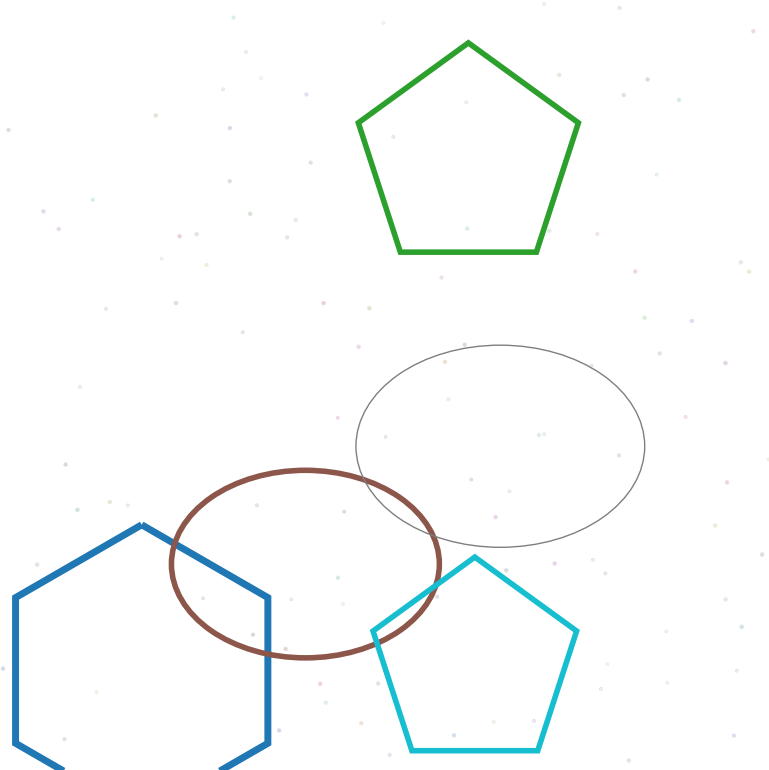[{"shape": "hexagon", "thickness": 2.5, "radius": 0.95, "center": [0.184, 0.129]}, {"shape": "pentagon", "thickness": 2, "radius": 0.75, "center": [0.608, 0.794]}, {"shape": "oval", "thickness": 2, "radius": 0.87, "center": [0.397, 0.267]}, {"shape": "oval", "thickness": 0.5, "radius": 0.94, "center": [0.65, 0.42]}, {"shape": "pentagon", "thickness": 2, "radius": 0.7, "center": [0.617, 0.138]}]